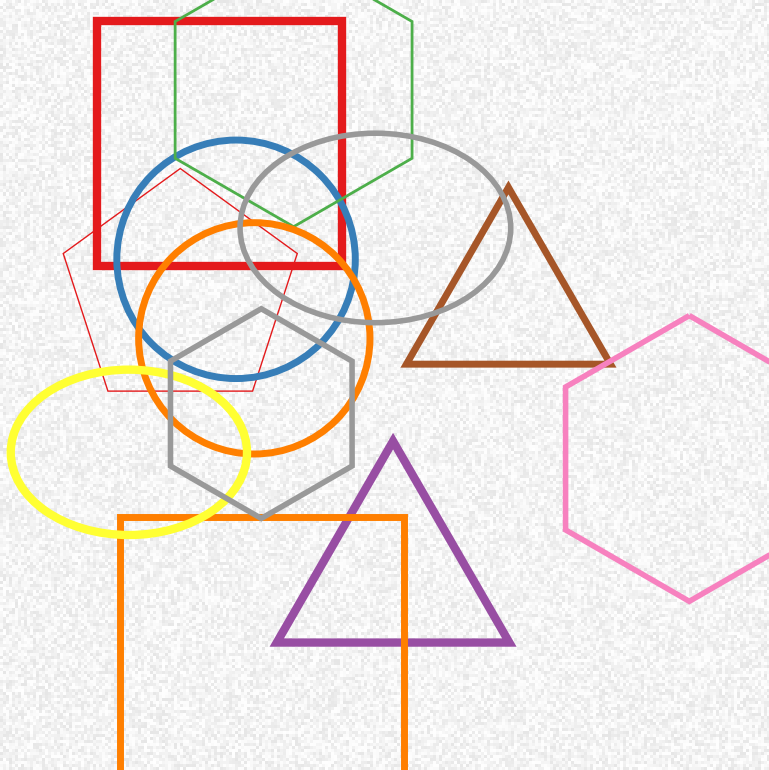[{"shape": "pentagon", "thickness": 0.5, "radius": 0.8, "center": [0.234, 0.621]}, {"shape": "square", "thickness": 3, "radius": 0.8, "center": [0.285, 0.814]}, {"shape": "circle", "thickness": 2.5, "radius": 0.77, "center": [0.307, 0.663]}, {"shape": "hexagon", "thickness": 1, "radius": 0.89, "center": [0.381, 0.883]}, {"shape": "triangle", "thickness": 3, "radius": 0.87, "center": [0.51, 0.253]}, {"shape": "circle", "thickness": 2.5, "radius": 0.75, "center": [0.33, 0.561]}, {"shape": "square", "thickness": 2.5, "radius": 0.92, "center": [0.34, 0.144]}, {"shape": "oval", "thickness": 3, "radius": 0.77, "center": [0.167, 0.413]}, {"shape": "triangle", "thickness": 2.5, "radius": 0.76, "center": [0.66, 0.604]}, {"shape": "hexagon", "thickness": 2, "radius": 0.93, "center": [0.895, 0.405]}, {"shape": "hexagon", "thickness": 2, "radius": 0.68, "center": [0.339, 0.463]}, {"shape": "oval", "thickness": 2, "radius": 0.88, "center": [0.488, 0.704]}]